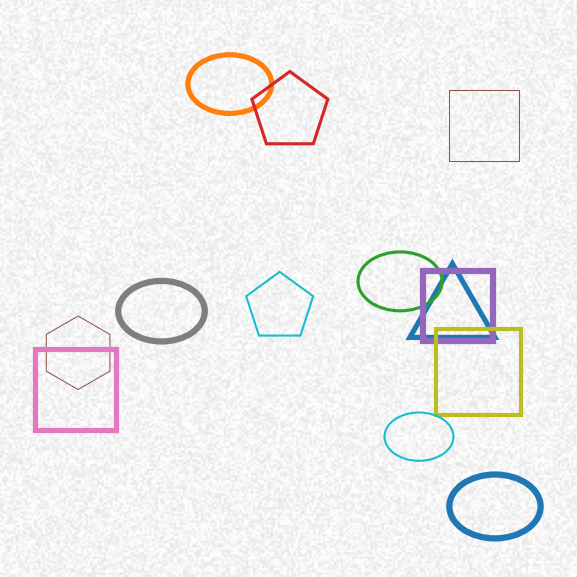[{"shape": "triangle", "thickness": 2.5, "radius": 0.43, "center": [0.783, 0.457]}, {"shape": "oval", "thickness": 3, "radius": 0.39, "center": [0.857, 0.122]}, {"shape": "oval", "thickness": 2.5, "radius": 0.36, "center": [0.398, 0.854]}, {"shape": "oval", "thickness": 1.5, "radius": 0.36, "center": [0.693, 0.512]}, {"shape": "pentagon", "thickness": 1.5, "radius": 0.35, "center": [0.502, 0.806]}, {"shape": "square", "thickness": 3, "radius": 0.3, "center": [0.792, 0.47]}, {"shape": "square", "thickness": 0.5, "radius": 0.31, "center": [0.838, 0.782]}, {"shape": "hexagon", "thickness": 0.5, "radius": 0.32, "center": [0.135, 0.388]}, {"shape": "square", "thickness": 2.5, "radius": 0.35, "center": [0.131, 0.325]}, {"shape": "oval", "thickness": 3, "radius": 0.37, "center": [0.28, 0.46]}, {"shape": "square", "thickness": 2, "radius": 0.37, "center": [0.828, 0.355]}, {"shape": "oval", "thickness": 1, "radius": 0.3, "center": [0.726, 0.243]}, {"shape": "pentagon", "thickness": 1, "radius": 0.3, "center": [0.484, 0.467]}]